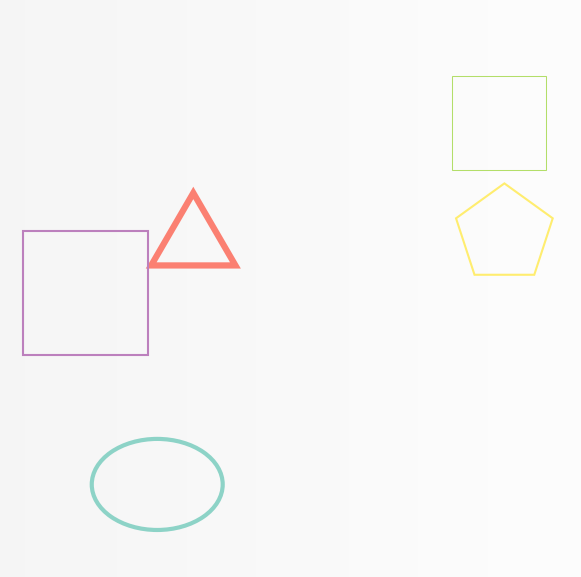[{"shape": "oval", "thickness": 2, "radius": 0.56, "center": [0.271, 0.16]}, {"shape": "triangle", "thickness": 3, "radius": 0.42, "center": [0.333, 0.581]}, {"shape": "square", "thickness": 0.5, "radius": 0.41, "center": [0.858, 0.786]}, {"shape": "square", "thickness": 1, "radius": 0.54, "center": [0.147, 0.492]}, {"shape": "pentagon", "thickness": 1, "radius": 0.44, "center": [0.868, 0.594]}]